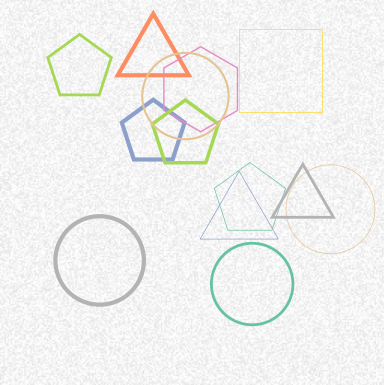[{"shape": "pentagon", "thickness": 0.5, "radius": 0.49, "center": [0.649, 0.481]}, {"shape": "circle", "thickness": 2, "radius": 0.53, "center": [0.655, 0.262]}, {"shape": "triangle", "thickness": 3, "radius": 0.53, "center": [0.398, 0.858]}, {"shape": "triangle", "thickness": 0.5, "radius": 0.59, "center": [0.621, 0.438]}, {"shape": "pentagon", "thickness": 3, "radius": 0.43, "center": [0.398, 0.655]}, {"shape": "hexagon", "thickness": 1, "radius": 0.55, "center": [0.521, 0.768]}, {"shape": "pentagon", "thickness": 2.5, "radius": 0.45, "center": [0.482, 0.65]}, {"shape": "pentagon", "thickness": 2, "radius": 0.43, "center": [0.207, 0.824]}, {"shape": "square", "thickness": 0.5, "radius": 0.54, "center": [0.728, 0.817]}, {"shape": "circle", "thickness": 1.5, "radius": 0.56, "center": [0.482, 0.75]}, {"shape": "circle", "thickness": 0.5, "radius": 0.58, "center": [0.858, 0.456]}, {"shape": "triangle", "thickness": 2, "radius": 0.46, "center": [0.787, 0.482]}, {"shape": "circle", "thickness": 3, "radius": 0.57, "center": [0.259, 0.324]}]